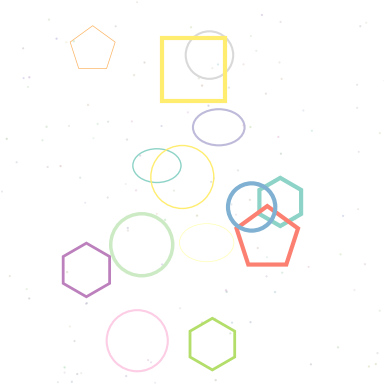[{"shape": "hexagon", "thickness": 3, "radius": 0.31, "center": [0.728, 0.475]}, {"shape": "oval", "thickness": 1, "radius": 0.31, "center": [0.408, 0.57]}, {"shape": "oval", "thickness": 0.5, "radius": 0.35, "center": [0.537, 0.37]}, {"shape": "oval", "thickness": 1.5, "radius": 0.34, "center": [0.568, 0.669]}, {"shape": "pentagon", "thickness": 3, "radius": 0.42, "center": [0.694, 0.381]}, {"shape": "circle", "thickness": 3, "radius": 0.31, "center": [0.654, 0.462]}, {"shape": "pentagon", "thickness": 0.5, "radius": 0.31, "center": [0.241, 0.872]}, {"shape": "hexagon", "thickness": 2, "radius": 0.34, "center": [0.552, 0.106]}, {"shape": "circle", "thickness": 1.5, "radius": 0.4, "center": [0.356, 0.115]}, {"shape": "circle", "thickness": 1.5, "radius": 0.31, "center": [0.544, 0.857]}, {"shape": "hexagon", "thickness": 2, "radius": 0.35, "center": [0.224, 0.299]}, {"shape": "circle", "thickness": 2.5, "radius": 0.4, "center": [0.368, 0.364]}, {"shape": "circle", "thickness": 1, "radius": 0.41, "center": [0.474, 0.54]}, {"shape": "square", "thickness": 3, "radius": 0.41, "center": [0.503, 0.82]}]